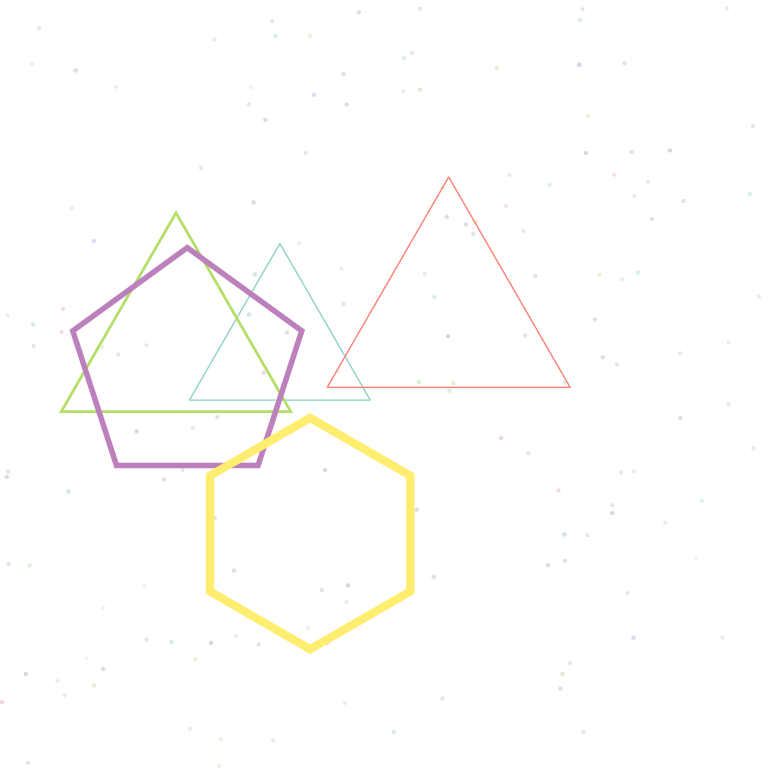[{"shape": "triangle", "thickness": 0.5, "radius": 0.68, "center": [0.363, 0.548]}, {"shape": "triangle", "thickness": 0.5, "radius": 0.91, "center": [0.583, 0.588]}, {"shape": "triangle", "thickness": 1, "radius": 0.86, "center": [0.229, 0.551]}, {"shape": "pentagon", "thickness": 2, "radius": 0.78, "center": [0.243, 0.522]}, {"shape": "hexagon", "thickness": 3, "radius": 0.75, "center": [0.403, 0.307]}]